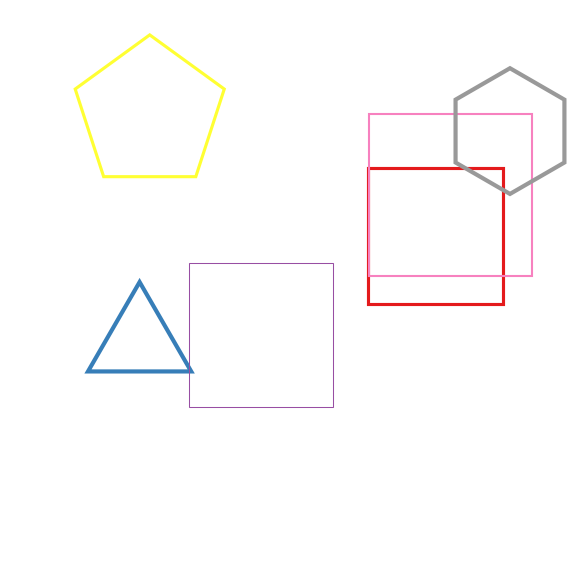[{"shape": "square", "thickness": 1.5, "radius": 0.59, "center": [0.754, 0.59]}, {"shape": "triangle", "thickness": 2, "radius": 0.52, "center": [0.242, 0.408]}, {"shape": "square", "thickness": 0.5, "radius": 0.62, "center": [0.451, 0.419]}, {"shape": "pentagon", "thickness": 1.5, "radius": 0.68, "center": [0.259, 0.803]}, {"shape": "square", "thickness": 1, "radius": 0.7, "center": [0.78, 0.661]}, {"shape": "hexagon", "thickness": 2, "radius": 0.54, "center": [0.883, 0.772]}]